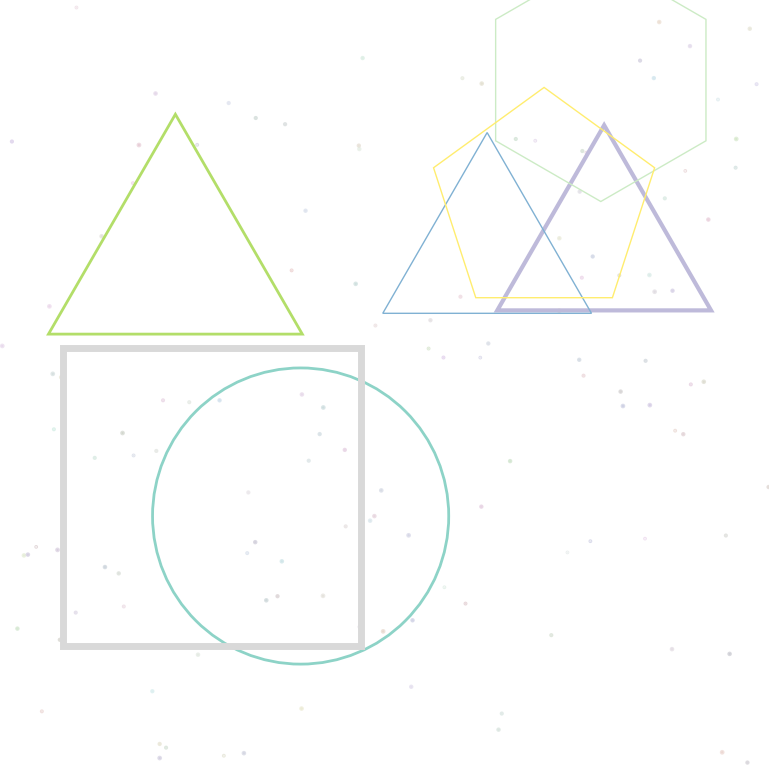[{"shape": "circle", "thickness": 1, "radius": 0.96, "center": [0.39, 0.33]}, {"shape": "triangle", "thickness": 1.5, "radius": 0.8, "center": [0.785, 0.677]}, {"shape": "triangle", "thickness": 0.5, "radius": 0.78, "center": [0.633, 0.671]}, {"shape": "triangle", "thickness": 1, "radius": 0.95, "center": [0.228, 0.661]}, {"shape": "square", "thickness": 2.5, "radius": 0.97, "center": [0.275, 0.355]}, {"shape": "hexagon", "thickness": 0.5, "radius": 0.79, "center": [0.78, 0.896]}, {"shape": "pentagon", "thickness": 0.5, "radius": 0.75, "center": [0.707, 0.735]}]